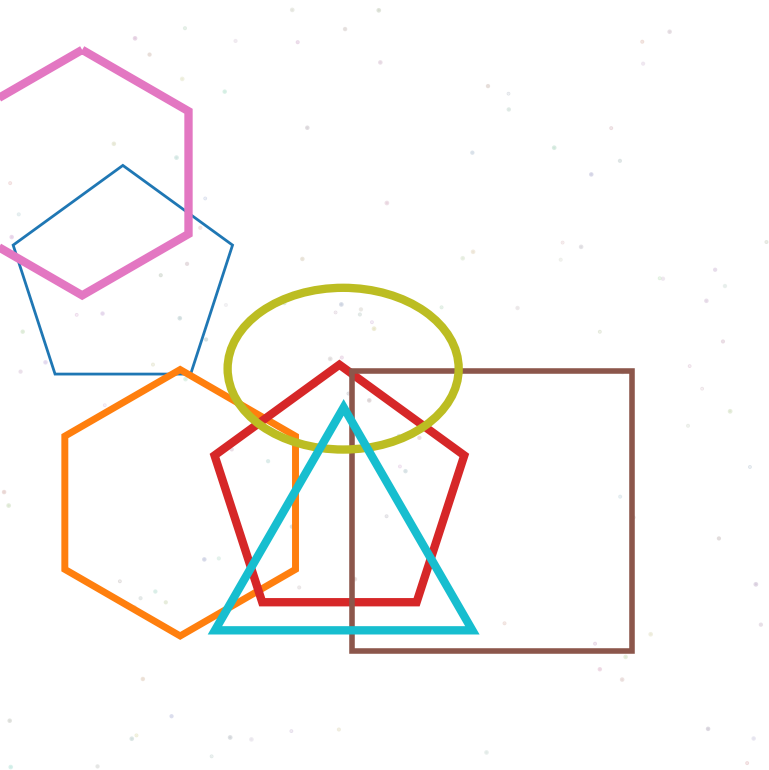[{"shape": "pentagon", "thickness": 1, "radius": 0.75, "center": [0.16, 0.635]}, {"shape": "hexagon", "thickness": 2.5, "radius": 0.86, "center": [0.234, 0.347]}, {"shape": "pentagon", "thickness": 3, "radius": 0.85, "center": [0.441, 0.356]}, {"shape": "square", "thickness": 2, "radius": 0.91, "center": [0.639, 0.337]}, {"shape": "hexagon", "thickness": 3, "radius": 0.8, "center": [0.107, 0.776]}, {"shape": "oval", "thickness": 3, "radius": 0.75, "center": [0.446, 0.521]}, {"shape": "triangle", "thickness": 3, "radius": 0.97, "center": [0.446, 0.278]}]